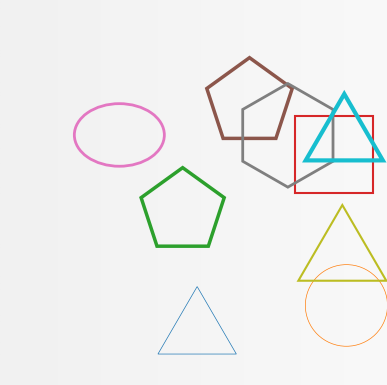[{"shape": "triangle", "thickness": 0.5, "radius": 0.58, "center": [0.509, 0.139]}, {"shape": "circle", "thickness": 0.5, "radius": 0.53, "center": [0.894, 0.207]}, {"shape": "pentagon", "thickness": 2.5, "radius": 0.56, "center": [0.471, 0.452]}, {"shape": "square", "thickness": 1.5, "radius": 0.5, "center": [0.862, 0.598]}, {"shape": "pentagon", "thickness": 2.5, "radius": 0.58, "center": [0.644, 0.734]}, {"shape": "oval", "thickness": 2, "radius": 0.58, "center": [0.308, 0.649]}, {"shape": "hexagon", "thickness": 2, "radius": 0.67, "center": [0.743, 0.648]}, {"shape": "triangle", "thickness": 1.5, "radius": 0.66, "center": [0.883, 0.336]}, {"shape": "triangle", "thickness": 3, "radius": 0.57, "center": [0.888, 0.641]}]